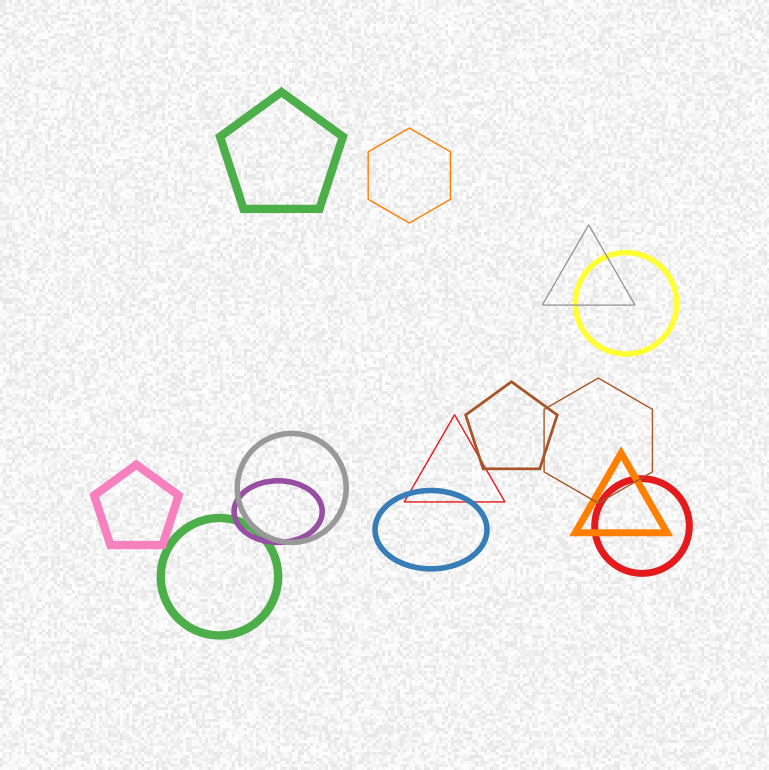[{"shape": "circle", "thickness": 2.5, "radius": 0.31, "center": [0.834, 0.317]}, {"shape": "triangle", "thickness": 0.5, "radius": 0.38, "center": [0.59, 0.386]}, {"shape": "oval", "thickness": 2, "radius": 0.36, "center": [0.56, 0.312]}, {"shape": "circle", "thickness": 3, "radius": 0.38, "center": [0.285, 0.251]}, {"shape": "pentagon", "thickness": 3, "radius": 0.42, "center": [0.366, 0.797]}, {"shape": "oval", "thickness": 2, "radius": 0.29, "center": [0.361, 0.336]}, {"shape": "hexagon", "thickness": 0.5, "radius": 0.31, "center": [0.532, 0.772]}, {"shape": "triangle", "thickness": 2.5, "radius": 0.34, "center": [0.807, 0.343]}, {"shape": "circle", "thickness": 2, "radius": 0.33, "center": [0.813, 0.606]}, {"shape": "hexagon", "thickness": 0.5, "radius": 0.41, "center": [0.777, 0.428]}, {"shape": "pentagon", "thickness": 1, "radius": 0.31, "center": [0.664, 0.442]}, {"shape": "pentagon", "thickness": 3, "radius": 0.29, "center": [0.177, 0.339]}, {"shape": "circle", "thickness": 2, "radius": 0.35, "center": [0.379, 0.366]}, {"shape": "triangle", "thickness": 0.5, "radius": 0.35, "center": [0.764, 0.639]}]